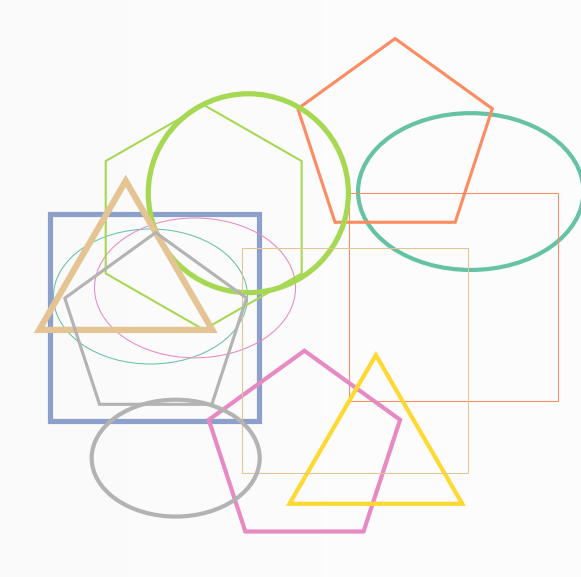[{"shape": "oval", "thickness": 2, "radius": 0.97, "center": [0.81, 0.667]}, {"shape": "oval", "thickness": 0.5, "radius": 0.83, "center": [0.259, 0.486]}, {"shape": "pentagon", "thickness": 1.5, "radius": 0.88, "center": [0.68, 0.757]}, {"shape": "square", "thickness": 0.5, "radius": 0.9, "center": [0.78, 0.485]}, {"shape": "square", "thickness": 2.5, "radius": 0.9, "center": [0.266, 0.449]}, {"shape": "oval", "thickness": 0.5, "radius": 0.86, "center": [0.336, 0.501]}, {"shape": "pentagon", "thickness": 2, "radius": 0.87, "center": [0.524, 0.219]}, {"shape": "hexagon", "thickness": 1, "radius": 0.97, "center": [0.35, 0.623]}, {"shape": "circle", "thickness": 2.5, "radius": 0.86, "center": [0.427, 0.665]}, {"shape": "triangle", "thickness": 2, "radius": 0.86, "center": [0.647, 0.213]}, {"shape": "square", "thickness": 0.5, "radius": 0.97, "center": [0.611, 0.375]}, {"shape": "triangle", "thickness": 3, "radius": 0.86, "center": [0.216, 0.514]}, {"shape": "oval", "thickness": 2, "radius": 0.72, "center": [0.302, 0.206]}, {"shape": "pentagon", "thickness": 1.5, "radius": 0.82, "center": [0.268, 0.432]}]